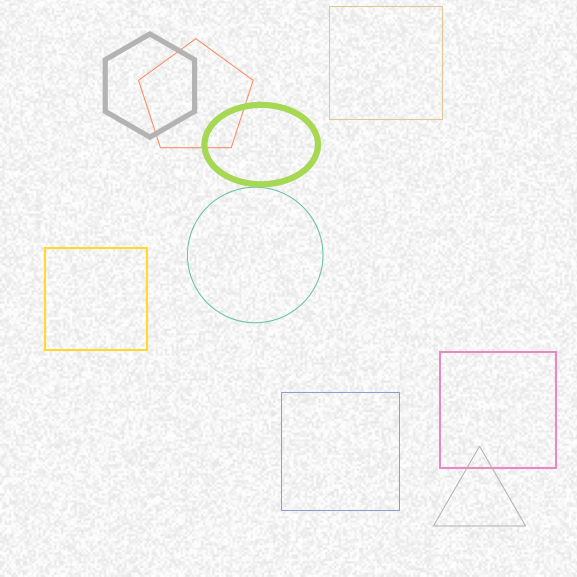[{"shape": "circle", "thickness": 0.5, "radius": 0.59, "center": [0.442, 0.558]}, {"shape": "pentagon", "thickness": 0.5, "radius": 0.52, "center": [0.339, 0.828]}, {"shape": "square", "thickness": 0.5, "radius": 0.51, "center": [0.589, 0.218]}, {"shape": "square", "thickness": 1, "radius": 0.5, "center": [0.862, 0.289]}, {"shape": "oval", "thickness": 3, "radius": 0.49, "center": [0.452, 0.749]}, {"shape": "square", "thickness": 1, "radius": 0.44, "center": [0.166, 0.481]}, {"shape": "square", "thickness": 0.5, "radius": 0.49, "center": [0.668, 0.891]}, {"shape": "hexagon", "thickness": 2.5, "radius": 0.45, "center": [0.26, 0.851]}, {"shape": "triangle", "thickness": 0.5, "radius": 0.46, "center": [0.83, 0.134]}]